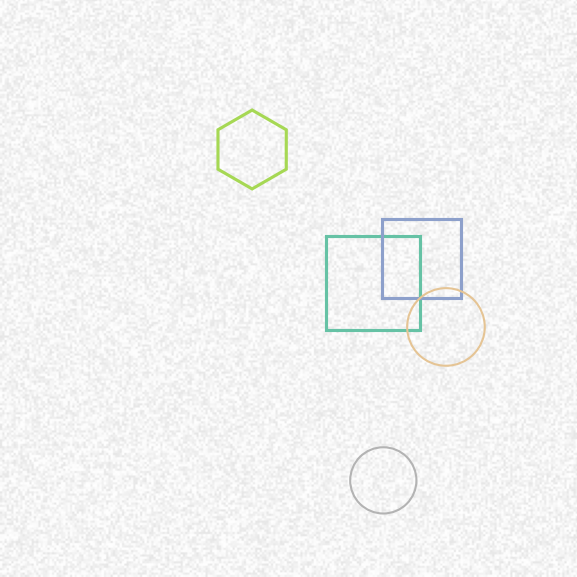[{"shape": "square", "thickness": 1.5, "radius": 0.41, "center": [0.646, 0.509]}, {"shape": "square", "thickness": 1.5, "radius": 0.34, "center": [0.73, 0.551]}, {"shape": "hexagon", "thickness": 1.5, "radius": 0.34, "center": [0.437, 0.74]}, {"shape": "circle", "thickness": 1, "radius": 0.34, "center": [0.772, 0.433]}, {"shape": "circle", "thickness": 1, "radius": 0.29, "center": [0.664, 0.167]}]